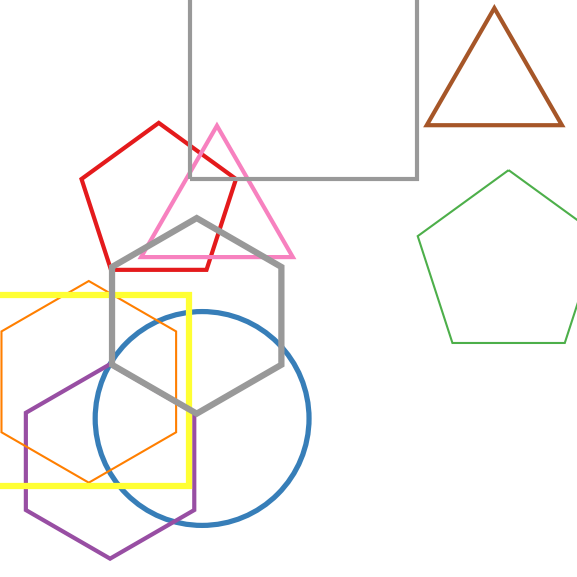[{"shape": "pentagon", "thickness": 2, "radius": 0.7, "center": [0.275, 0.646]}, {"shape": "circle", "thickness": 2.5, "radius": 0.93, "center": [0.35, 0.274]}, {"shape": "pentagon", "thickness": 1, "radius": 0.83, "center": [0.881, 0.539]}, {"shape": "hexagon", "thickness": 2, "radius": 0.84, "center": [0.191, 0.2]}, {"shape": "hexagon", "thickness": 1, "radius": 0.87, "center": [0.154, 0.338]}, {"shape": "square", "thickness": 3, "radius": 0.83, "center": [0.162, 0.323]}, {"shape": "triangle", "thickness": 2, "radius": 0.68, "center": [0.856, 0.85]}, {"shape": "triangle", "thickness": 2, "radius": 0.76, "center": [0.376, 0.63]}, {"shape": "square", "thickness": 2, "radius": 0.98, "center": [0.526, 0.886]}, {"shape": "hexagon", "thickness": 3, "radius": 0.85, "center": [0.341, 0.452]}]